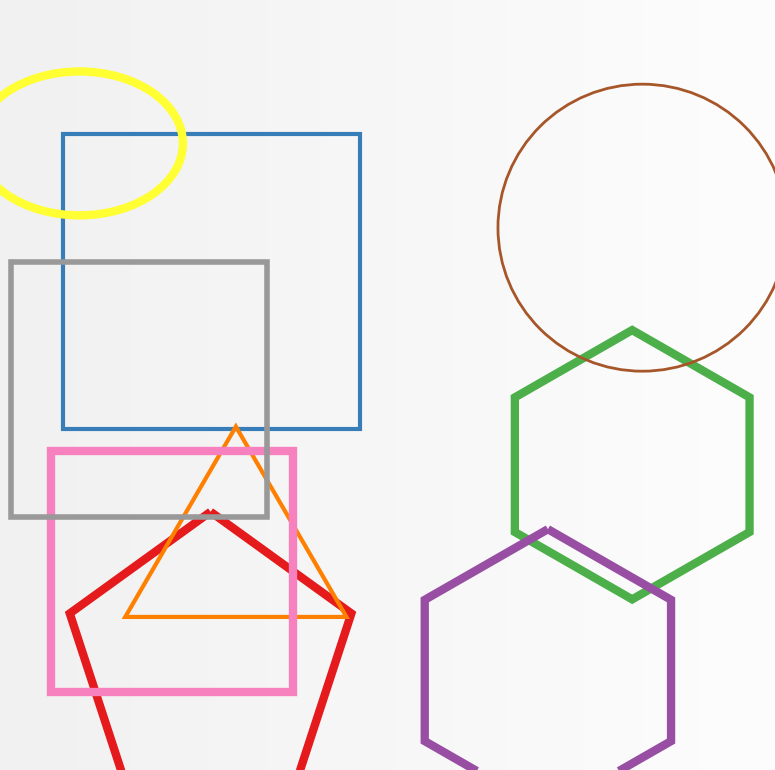[{"shape": "pentagon", "thickness": 3, "radius": 0.96, "center": [0.272, 0.144]}, {"shape": "square", "thickness": 1.5, "radius": 0.96, "center": [0.273, 0.634]}, {"shape": "hexagon", "thickness": 3, "radius": 0.87, "center": [0.816, 0.396]}, {"shape": "hexagon", "thickness": 3, "radius": 0.92, "center": [0.707, 0.129]}, {"shape": "triangle", "thickness": 1.5, "radius": 0.82, "center": [0.304, 0.281]}, {"shape": "oval", "thickness": 3, "radius": 0.67, "center": [0.103, 0.814]}, {"shape": "circle", "thickness": 1, "radius": 0.93, "center": [0.829, 0.704]}, {"shape": "square", "thickness": 3, "radius": 0.78, "center": [0.222, 0.258]}, {"shape": "square", "thickness": 2, "radius": 0.83, "center": [0.179, 0.494]}]